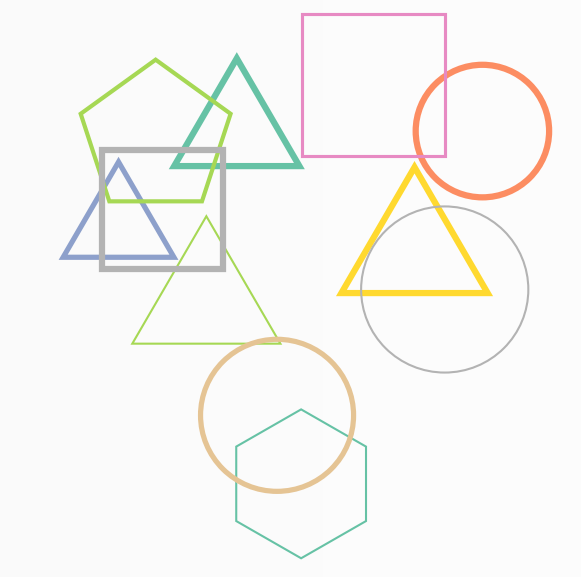[{"shape": "triangle", "thickness": 3, "radius": 0.62, "center": [0.407, 0.774]}, {"shape": "hexagon", "thickness": 1, "radius": 0.64, "center": [0.518, 0.161]}, {"shape": "circle", "thickness": 3, "radius": 0.57, "center": [0.83, 0.772]}, {"shape": "triangle", "thickness": 2.5, "radius": 0.55, "center": [0.204, 0.609]}, {"shape": "square", "thickness": 1.5, "radius": 0.62, "center": [0.643, 0.852]}, {"shape": "pentagon", "thickness": 2, "radius": 0.68, "center": [0.268, 0.76]}, {"shape": "triangle", "thickness": 1, "radius": 0.74, "center": [0.355, 0.478]}, {"shape": "triangle", "thickness": 3, "radius": 0.73, "center": [0.713, 0.564]}, {"shape": "circle", "thickness": 2.5, "radius": 0.66, "center": [0.477, 0.28]}, {"shape": "square", "thickness": 3, "radius": 0.52, "center": [0.28, 0.637]}, {"shape": "circle", "thickness": 1, "radius": 0.72, "center": [0.765, 0.498]}]